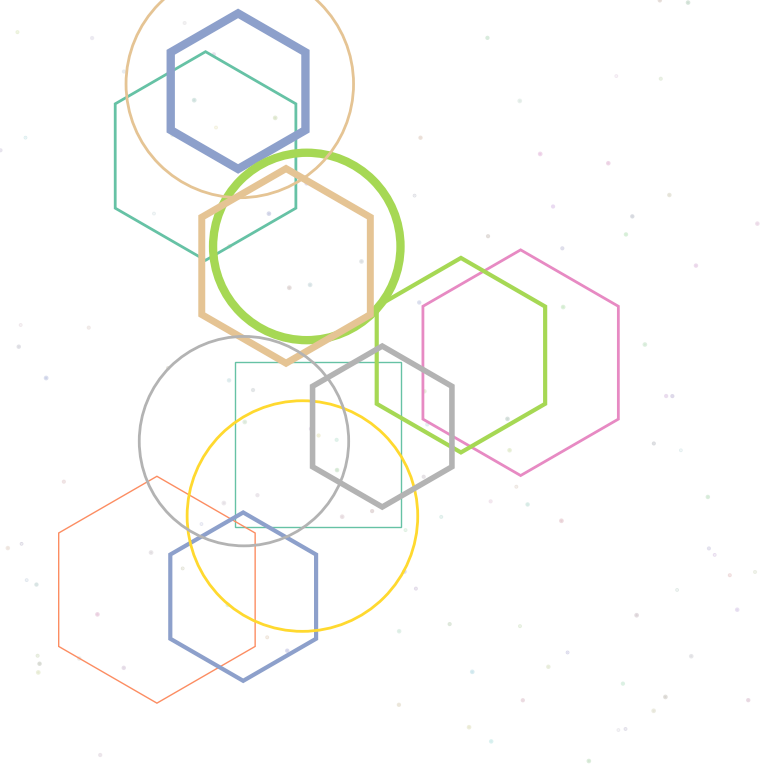[{"shape": "square", "thickness": 0.5, "radius": 0.54, "center": [0.413, 0.423]}, {"shape": "hexagon", "thickness": 1, "radius": 0.68, "center": [0.267, 0.797]}, {"shape": "hexagon", "thickness": 0.5, "radius": 0.74, "center": [0.204, 0.234]}, {"shape": "hexagon", "thickness": 3, "radius": 0.51, "center": [0.309, 0.882]}, {"shape": "hexagon", "thickness": 1.5, "radius": 0.55, "center": [0.316, 0.225]}, {"shape": "hexagon", "thickness": 1, "radius": 0.73, "center": [0.676, 0.529]}, {"shape": "circle", "thickness": 3, "radius": 0.61, "center": [0.398, 0.68]}, {"shape": "hexagon", "thickness": 1.5, "radius": 0.63, "center": [0.599, 0.539]}, {"shape": "circle", "thickness": 1, "radius": 0.75, "center": [0.393, 0.33]}, {"shape": "circle", "thickness": 1, "radius": 0.74, "center": [0.311, 0.891]}, {"shape": "hexagon", "thickness": 2.5, "radius": 0.63, "center": [0.371, 0.655]}, {"shape": "circle", "thickness": 1, "radius": 0.68, "center": [0.317, 0.427]}, {"shape": "hexagon", "thickness": 2, "radius": 0.52, "center": [0.496, 0.446]}]